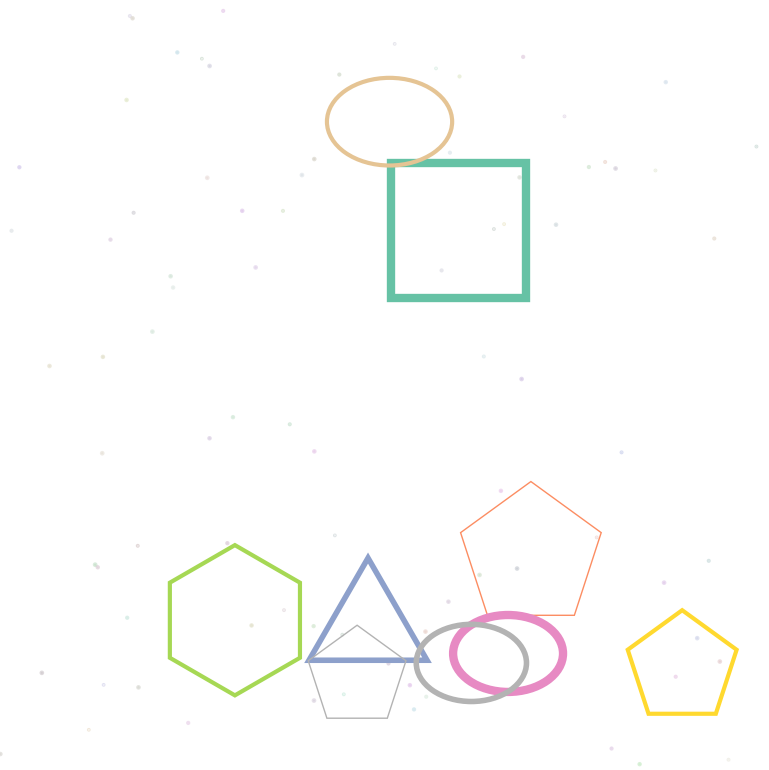[{"shape": "square", "thickness": 3, "radius": 0.44, "center": [0.595, 0.701]}, {"shape": "pentagon", "thickness": 0.5, "radius": 0.48, "center": [0.689, 0.279]}, {"shape": "triangle", "thickness": 2, "radius": 0.44, "center": [0.478, 0.187]}, {"shape": "oval", "thickness": 3, "radius": 0.36, "center": [0.66, 0.151]}, {"shape": "hexagon", "thickness": 1.5, "radius": 0.49, "center": [0.305, 0.194]}, {"shape": "pentagon", "thickness": 1.5, "radius": 0.37, "center": [0.886, 0.133]}, {"shape": "oval", "thickness": 1.5, "radius": 0.41, "center": [0.506, 0.842]}, {"shape": "oval", "thickness": 2, "radius": 0.36, "center": [0.612, 0.139]}, {"shape": "pentagon", "thickness": 0.5, "radius": 0.33, "center": [0.464, 0.121]}]